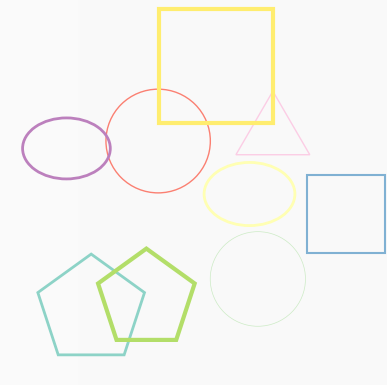[{"shape": "pentagon", "thickness": 2, "radius": 0.72, "center": [0.235, 0.195]}, {"shape": "oval", "thickness": 2, "radius": 0.59, "center": [0.644, 0.496]}, {"shape": "circle", "thickness": 1, "radius": 0.67, "center": [0.408, 0.634]}, {"shape": "square", "thickness": 1.5, "radius": 0.51, "center": [0.893, 0.444]}, {"shape": "pentagon", "thickness": 3, "radius": 0.66, "center": [0.378, 0.223]}, {"shape": "triangle", "thickness": 1, "radius": 0.55, "center": [0.704, 0.653]}, {"shape": "oval", "thickness": 2, "radius": 0.57, "center": [0.171, 0.614]}, {"shape": "circle", "thickness": 0.5, "radius": 0.61, "center": [0.665, 0.275]}, {"shape": "square", "thickness": 3, "radius": 0.74, "center": [0.558, 0.829]}]